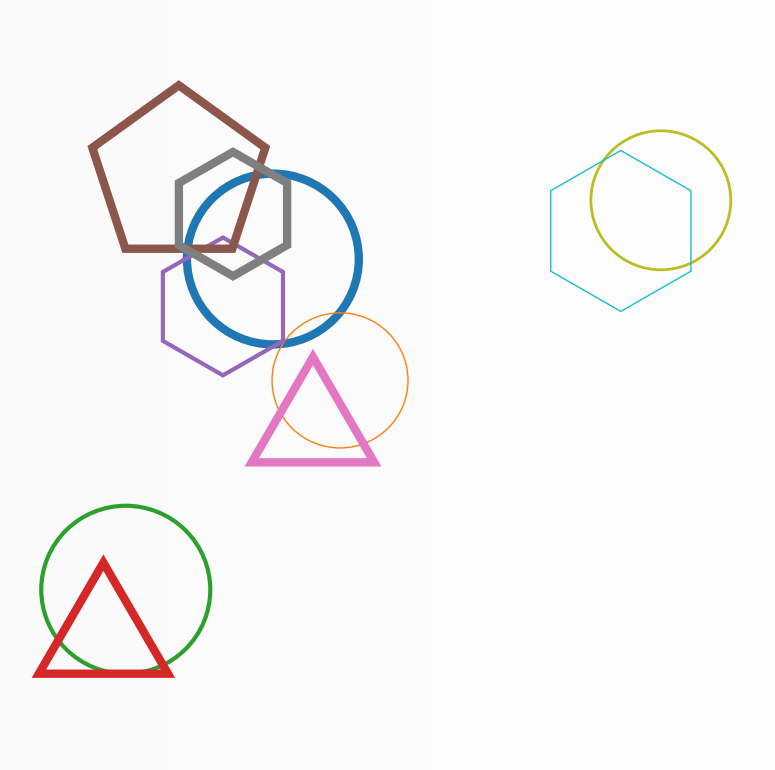[{"shape": "circle", "thickness": 3, "radius": 0.55, "center": [0.352, 0.664]}, {"shape": "circle", "thickness": 0.5, "radius": 0.44, "center": [0.439, 0.506]}, {"shape": "circle", "thickness": 1.5, "radius": 0.55, "center": [0.162, 0.234]}, {"shape": "triangle", "thickness": 3, "radius": 0.48, "center": [0.133, 0.173]}, {"shape": "hexagon", "thickness": 1.5, "radius": 0.45, "center": [0.288, 0.602]}, {"shape": "pentagon", "thickness": 3, "radius": 0.59, "center": [0.231, 0.772]}, {"shape": "triangle", "thickness": 3, "radius": 0.46, "center": [0.404, 0.445]}, {"shape": "hexagon", "thickness": 3, "radius": 0.4, "center": [0.301, 0.722]}, {"shape": "circle", "thickness": 1, "radius": 0.45, "center": [0.853, 0.74]}, {"shape": "hexagon", "thickness": 0.5, "radius": 0.52, "center": [0.801, 0.7]}]